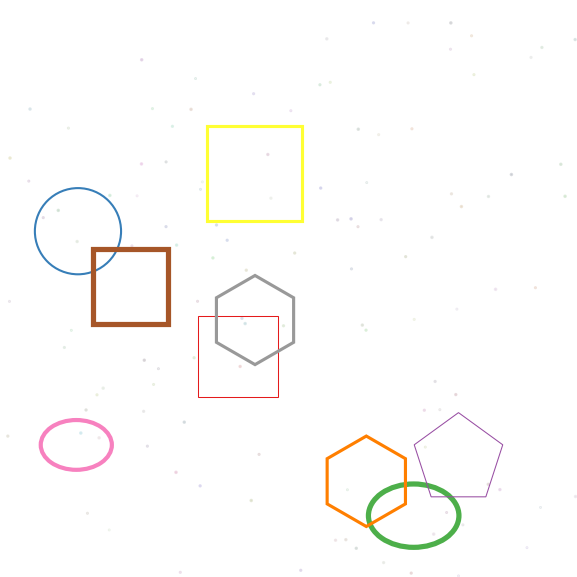[{"shape": "square", "thickness": 0.5, "radius": 0.35, "center": [0.412, 0.382]}, {"shape": "circle", "thickness": 1, "radius": 0.37, "center": [0.135, 0.599]}, {"shape": "oval", "thickness": 2.5, "radius": 0.39, "center": [0.716, 0.106]}, {"shape": "pentagon", "thickness": 0.5, "radius": 0.4, "center": [0.794, 0.204]}, {"shape": "hexagon", "thickness": 1.5, "radius": 0.39, "center": [0.634, 0.166]}, {"shape": "square", "thickness": 1.5, "radius": 0.41, "center": [0.441, 0.699]}, {"shape": "square", "thickness": 2.5, "radius": 0.32, "center": [0.226, 0.502]}, {"shape": "oval", "thickness": 2, "radius": 0.31, "center": [0.132, 0.229]}, {"shape": "hexagon", "thickness": 1.5, "radius": 0.39, "center": [0.442, 0.445]}]